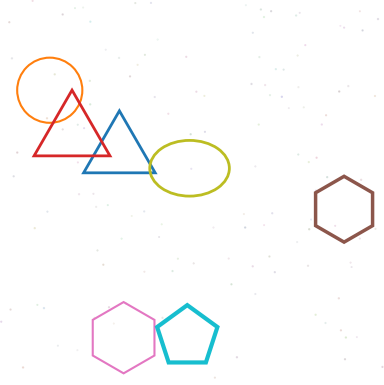[{"shape": "triangle", "thickness": 2, "radius": 0.54, "center": [0.31, 0.605]}, {"shape": "circle", "thickness": 1.5, "radius": 0.42, "center": [0.129, 0.766]}, {"shape": "triangle", "thickness": 2, "radius": 0.57, "center": [0.187, 0.652]}, {"shape": "hexagon", "thickness": 2.5, "radius": 0.43, "center": [0.894, 0.457]}, {"shape": "hexagon", "thickness": 1.5, "radius": 0.46, "center": [0.321, 0.123]}, {"shape": "oval", "thickness": 2, "radius": 0.52, "center": [0.492, 0.563]}, {"shape": "pentagon", "thickness": 3, "radius": 0.41, "center": [0.486, 0.125]}]